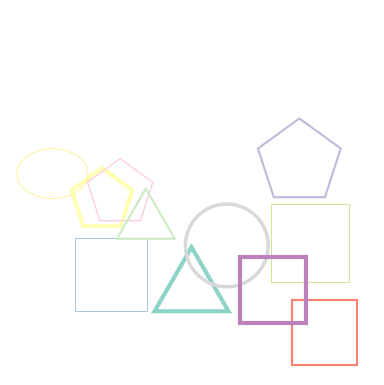[{"shape": "triangle", "thickness": 3, "radius": 0.55, "center": [0.497, 0.247]}, {"shape": "pentagon", "thickness": 3, "radius": 0.41, "center": [0.265, 0.48]}, {"shape": "pentagon", "thickness": 1.5, "radius": 0.57, "center": [0.778, 0.579]}, {"shape": "square", "thickness": 1.5, "radius": 0.42, "center": [0.844, 0.137]}, {"shape": "square", "thickness": 0.5, "radius": 0.47, "center": [0.289, 0.287]}, {"shape": "square", "thickness": 0.5, "radius": 0.51, "center": [0.805, 0.369]}, {"shape": "pentagon", "thickness": 1, "radius": 0.45, "center": [0.312, 0.499]}, {"shape": "circle", "thickness": 2.5, "radius": 0.54, "center": [0.589, 0.363]}, {"shape": "square", "thickness": 3, "radius": 0.43, "center": [0.709, 0.246]}, {"shape": "triangle", "thickness": 1.5, "radius": 0.43, "center": [0.379, 0.423]}, {"shape": "oval", "thickness": 0.5, "radius": 0.46, "center": [0.136, 0.549]}]